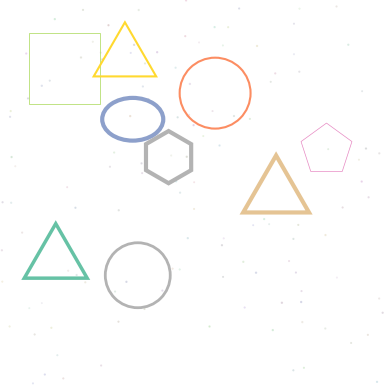[{"shape": "triangle", "thickness": 2.5, "radius": 0.47, "center": [0.145, 0.325]}, {"shape": "circle", "thickness": 1.5, "radius": 0.46, "center": [0.559, 0.758]}, {"shape": "oval", "thickness": 3, "radius": 0.4, "center": [0.345, 0.69]}, {"shape": "pentagon", "thickness": 0.5, "radius": 0.35, "center": [0.848, 0.611]}, {"shape": "square", "thickness": 0.5, "radius": 0.46, "center": [0.167, 0.823]}, {"shape": "triangle", "thickness": 1.5, "radius": 0.47, "center": [0.324, 0.848]}, {"shape": "triangle", "thickness": 3, "radius": 0.49, "center": [0.717, 0.498]}, {"shape": "hexagon", "thickness": 3, "radius": 0.34, "center": [0.438, 0.592]}, {"shape": "circle", "thickness": 2, "radius": 0.42, "center": [0.358, 0.285]}]